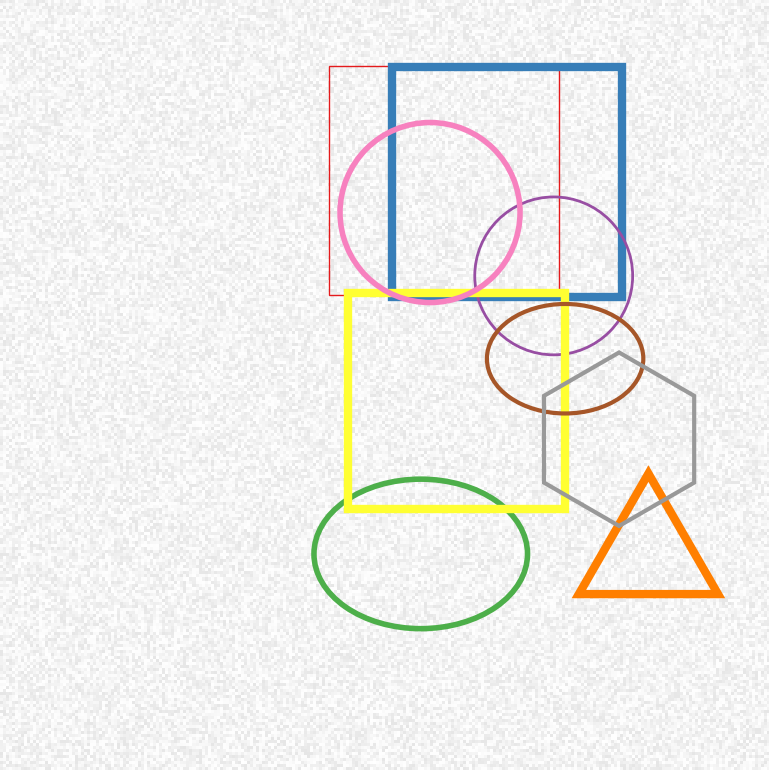[{"shape": "square", "thickness": 0.5, "radius": 0.75, "center": [0.576, 0.766]}, {"shape": "square", "thickness": 3, "radius": 0.75, "center": [0.658, 0.764]}, {"shape": "oval", "thickness": 2, "radius": 0.69, "center": [0.546, 0.281]}, {"shape": "circle", "thickness": 1, "radius": 0.51, "center": [0.719, 0.642]}, {"shape": "triangle", "thickness": 3, "radius": 0.52, "center": [0.842, 0.281]}, {"shape": "square", "thickness": 3, "radius": 0.7, "center": [0.593, 0.479]}, {"shape": "oval", "thickness": 1.5, "radius": 0.51, "center": [0.734, 0.534]}, {"shape": "circle", "thickness": 2, "radius": 0.58, "center": [0.558, 0.724]}, {"shape": "hexagon", "thickness": 1.5, "radius": 0.56, "center": [0.804, 0.43]}]